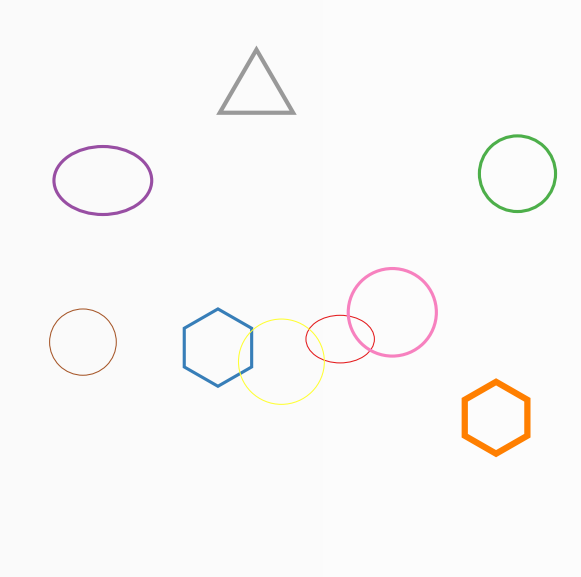[{"shape": "oval", "thickness": 0.5, "radius": 0.29, "center": [0.585, 0.412]}, {"shape": "hexagon", "thickness": 1.5, "radius": 0.33, "center": [0.375, 0.397]}, {"shape": "circle", "thickness": 1.5, "radius": 0.33, "center": [0.89, 0.698]}, {"shape": "oval", "thickness": 1.5, "radius": 0.42, "center": [0.177, 0.687]}, {"shape": "hexagon", "thickness": 3, "radius": 0.31, "center": [0.853, 0.276]}, {"shape": "circle", "thickness": 0.5, "radius": 0.37, "center": [0.484, 0.373]}, {"shape": "circle", "thickness": 0.5, "radius": 0.29, "center": [0.143, 0.407]}, {"shape": "circle", "thickness": 1.5, "radius": 0.38, "center": [0.675, 0.458]}, {"shape": "triangle", "thickness": 2, "radius": 0.36, "center": [0.441, 0.84]}]